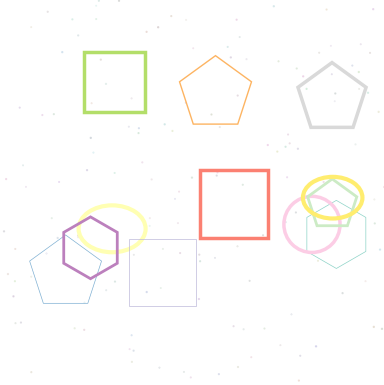[{"shape": "hexagon", "thickness": 0.5, "radius": 0.44, "center": [0.874, 0.391]}, {"shape": "oval", "thickness": 3, "radius": 0.44, "center": [0.291, 0.406]}, {"shape": "square", "thickness": 0.5, "radius": 0.43, "center": [0.422, 0.292]}, {"shape": "square", "thickness": 2.5, "radius": 0.44, "center": [0.608, 0.471]}, {"shape": "pentagon", "thickness": 0.5, "radius": 0.49, "center": [0.17, 0.292]}, {"shape": "pentagon", "thickness": 1, "radius": 0.49, "center": [0.56, 0.757]}, {"shape": "square", "thickness": 2.5, "radius": 0.39, "center": [0.297, 0.787]}, {"shape": "circle", "thickness": 2.5, "radius": 0.36, "center": [0.81, 0.417]}, {"shape": "pentagon", "thickness": 2.5, "radius": 0.46, "center": [0.862, 0.744]}, {"shape": "hexagon", "thickness": 2, "radius": 0.4, "center": [0.235, 0.356]}, {"shape": "pentagon", "thickness": 2, "radius": 0.34, "center": [0.863, 0.468]}, {"shape": "oval", "thickness": 3, "radius": 0.39, "center": [0.864, 0.487]}]